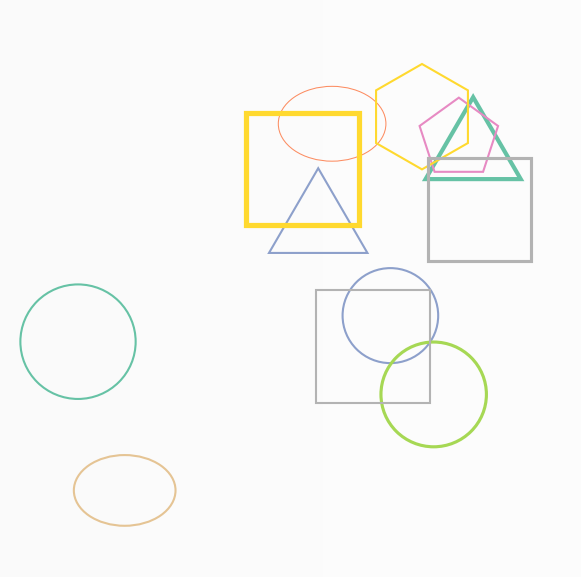[{"shape": "circle", "thickness": 1, "radius": 0.5, "center": [0.134, 0.407]}, {"shape": "triangle", "thickness": 2, "radius": 0.47, "center": [0.814, 0.736]}, {"shape": "oval", "thickness": 0.5, "radius": 0.46, "center": [0.571, 0.785]}, {"shape": "circle", "thickness": 1, "radius": 0.41, "center": [0.672, 0.453]}, {"shape": "triangle", "thickness": 1, "radius": 0.49, "center": [0.547, 0.61]}, {"shape": "pentagon", "thickness": 1, "radius": 0.35, "center": [0.789, 0.759]}, {"shape": "circle", "thickness": 1.5, "radius": 0.45, "center": [0.746, 0.316]}, {"shape": "hexagon", "thickness": 1, "radius": 0.46, "center": [0.726, 0.797]}, {"shape": "square", "thickness": 2.5, "radius": 0.49, "center": [0.52, 0.707]}, {"shape": "oval", "thickness": 1, "radius": 0.44, "center": [0.215, 0.15]}, {"shape": "square", "thickness": 1, "radius": 0.49, "center": [0.642, 0.399]}, {"shape": "square", "thickness": 1.5, "radius": 0.45, "center": [0.825, 0.637]}]